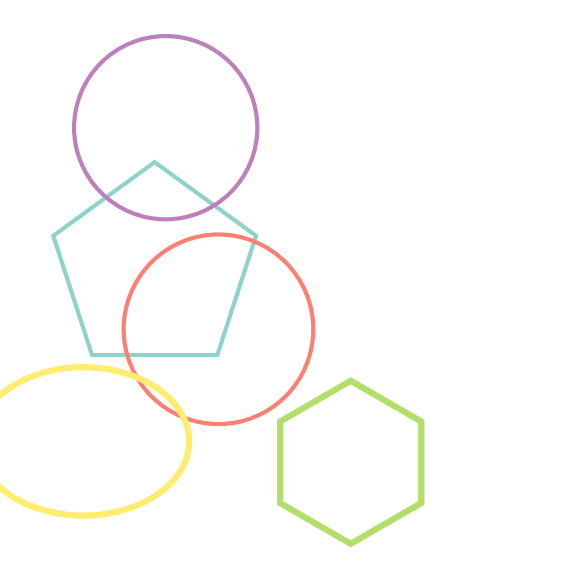[{"shape": "pentagon", "thickness": 2, "radius": 0.92, "center": [0.268, 0.534]}, {"shape": "circle", "thickness": 2, "radius": 0.82, "center": [0.378, 0.429]}, {"shape": "hexagon", "thickness": 3, "radius": 0.71, "center": [0.607, 0.199]}, {"shape": "circle", "thickness": 2, "radius": 0.79, "center": [0.287, 0.778]}, {"shape": "oval", "thickness": 3, "radius": 0.92, "center": [0.144, 0.235]}]